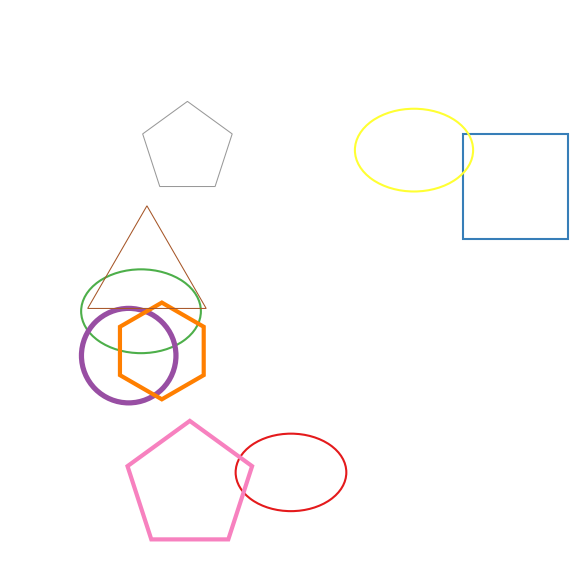[{"shape": "oval", "thickness": 1, "radius": 0.48, "center": [0.504, 0.181]}, {"shape": "square", "thickness": 1, "radius": 0.45, "center": [0.893, 0.676]}, {"shape": "oval", "thickness": 1, "radius": 0.52, "center": [0.244, 0.46]}, {"shape": "circle", "thickness": 2.5, "radius": 0.41, "center": [0.223, 0.383]}, {"shape": "hexagon", "thickness": 2, "radius": 0.42, "center": [0.28, 0.391]}, {"shape": "oval", "thickness": 1, "radius": 0.51, "center": [0.717, 0.739]}, {"shape": "triangle", "thickness": 0.5, "radius": 0.59, "center": [0.254, 0.524]}, {"shape": "pentagon", "thickness": 2, "radius": 0.57, "center": [0.329, 0.157]}, {"shape": "pentagon", "thickness": 0.5, "radius": 0.41, "center": [0.325, 0.742]}]